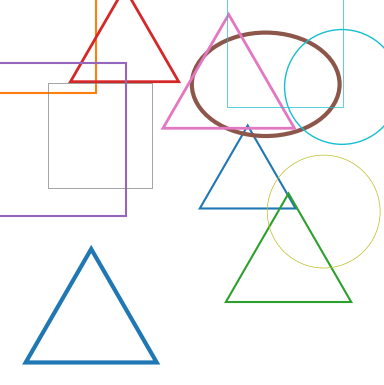[{"shape": "triangle", "thickness": 3, "radius": 0.98, "center": [0.237, 0.157]}, {"shape": "triangle", "thickness": 1.5, "radius": 0.72, "center": [0.643, 0.53]}, {"shape": "square", "thickness": 1.5, "radius": 0.67, "center": [0.115, 0.892]}, {"shape": "triangle", "thickness": 1.5, "radius": 0.94, "center": [0.749, 0.31]}, {"shape": "triangle", "thickness": 2, "radius": 0.81, "center": [0.324, 0.869]}, {"shape": "square", "thickness": 1.5, "radius": 0.99, "center": [0.128, 0.637]}, {"shape": "oval", "thickness": 3, "radius": 0.96, "center": [0.69, 0.781]}, {"shape": "triangle", "thickness": 2, "radius": 0.99, "center": [0.594, 0.765]}, {"shape": "square", "thickness": 0.5, "radius": 0.68, "center": [0.26, 0.648]}, {"shape": "circle", "thickness": 0.5, "radius": 0.73, "center": [0.841, 0.45]}, {"shape": "square", "thickness": 0.5, "radius": 0.76, "center": [0.74, 0.873]}, {"shape": "circle", "thickness": 1, "radius": 0.75, "center": [0.888, 0.774]}]